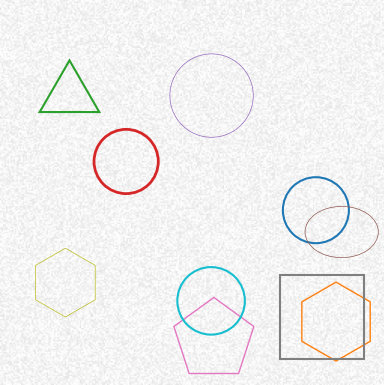[{"shape": "circle", "thickness": 1.5, "radius": 0.43, "center": [0.82, 0.454]}, {"shape": "hexagon", "thickness": 1, "radius": 0.51, "center": [0.873, 0.165]}, {"shape": "triangle", "thickness": 1.5, "radius": 0.45, "center": [0.18, 0.754]}, {"shape": "circle", "thickness": 2, "radius": 0.42, "center": [0.328, 0.581]}, {"shape": "circle", "thickness": 0.5, "radius": 0.54, "center": [0.55, 0.752]}, {"shape": "oval", "thickness": 0.5, "radius": 0.48, "center": [0.887, 0.397]}, {"shape": "pentagon", "thickness": 1, "radius": 0.55, "center": [0.555, 0.118]}, {"shape": "square", "thickness": 1.5, "radius": 0.55, "center": [0.836, 0.176]}, {"shape": "hexagon", "thickness": 0.5, "radius": 0.45, "center": [0.17, 0.266]}, {"shape": "circle", "thickness": 1.5, "radius": 0.44, "center": [0.548, 0.219]}]